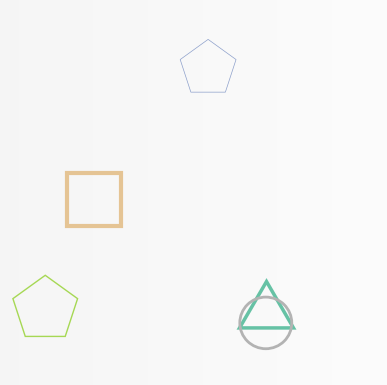[{"shape": "triangle", "thickness": 2.5, "radius": 0.4, "center": [0.688, 0.188]}, {"shape": "pentagon", "thickness": 0.5, "radius": 0.38, "center": [0.537, 0.822]}, {"shape": "pentagon", "thickness": 1, "radius": 0.44, "center": [0.117, 0.197]}, {"shape": "square", "thickness": 3, "radius": 0.35, "center": [0.243, 0.481]}, {"shape": "circle", "thickness": 2, "radius": 0.34, "center": [0.686, 0.161]}]